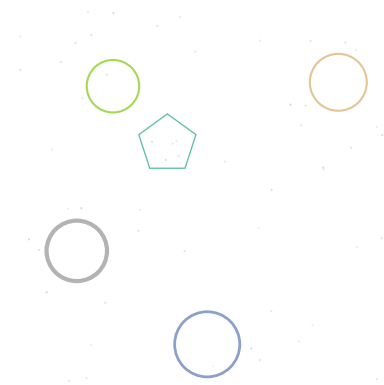[{"shape": "pentagon", "thickness": 1, "radius": 0.39, "center": [0.435, 0.626]}, {"shape": "circle", "thickness": 2, "radius": 0.42, "center": [0.538, 0.106]}, {"shape": "circle", "thickness": 1.5, "radius": 0.34, "center": [0.293, 0.776]}, {"shape": "circle", "thickness": 1.5, "radius": 0.37, "center": [0.879, 0.786]}, {"shape": "circle", "thickness": 3, "radius": 0.39, "center": [0.199, 0.348]}]